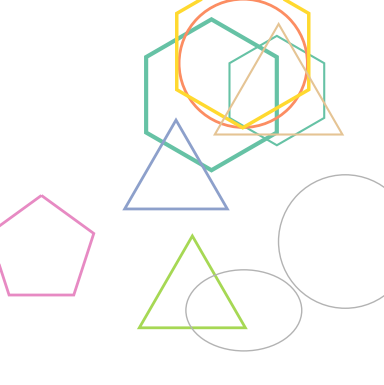[{"shape": "hexagon", "thickness": 1.5, "radius": 0.71, "center": [0.719, 0.765]}, {"shape": "hexagon", "thickness": 3, "radius": 0.98, "center": [0.549, 0.754]}, {"shape": "circle", "thickness": 2, "radius": 0.83, "center": [0.632, 0.836]}, {"shape": "triangle", "thickness": 2, "radius": 0.77, "center": [0.457, 0.534]}, {"shape": "pentagon", "thickness": 2, "radius": 0.71, "center": [0.108, 0.349]}, {"shape": "triangle", "thickness": 2, "radius": 0.8, "center": [0.5, 0.228]}, {"shape": "hexagon", "thickness": 2.5, "radius": 0.99, "center": [0.631, 0.866]}, {"shape": "triangle", "thickness": 1.5, "radius": 0.96, "center": [0.724, 0.746]}, {"shape": "oval", "thickness": 1, "radius": 0.75, "center": [0.633, 0.194]}, {"shape": "circle", "thickness": 1, "radius": 0.87, "center": [0.897, 0.373]}]